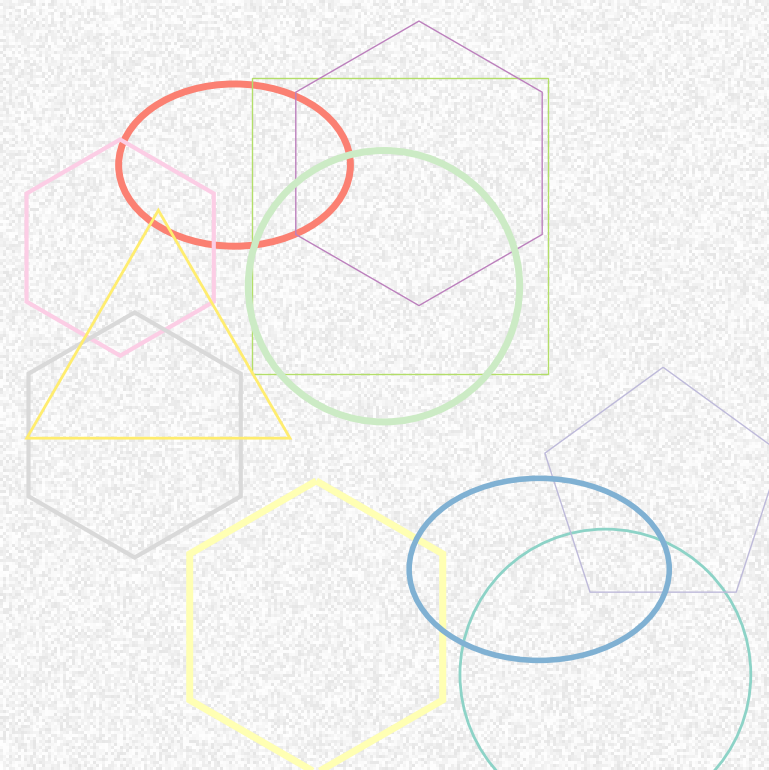[{"shape": "circle", "thickness": 1, "radius": 0.94, "center": [0.786, 0.124]}, {"shape": "hexagon", "thickness": 2.5, "radius": 0.95, "center": [0.411, 0.186]}, {"shape": "pentagon", "thickness": 0.5, "radius": 0.81, "center": [0.861, 0.362]}, {"shape": "oval", "thickness": 2.5, "radius": 0.75, "center": [0.305, 0.786]}, {"shape": "oval", "thickness": 2, "radius": 0.84, "center": [0.7, 0.261]}, {"shape": "square", "thickness": 0.5, "radius": 0.96, "center": [0.519, 0.707]}, {"shape": "hexagon", "thickness": 1.5, "radius": 0.7, "center": [0.156, 0.678]}, {"shape": "hexagon", "thickness": 1.5, "radius": 0.8, "center": [0.175, 0.435]}, {"shape": "hexagon", "thickness": 0.5, "radius": 0.92, "center": [0.544, 0.788]}, {"shape": "circle", "thickness": 2.5, "radius": 0.88, "center": [0.499, 0.628]}, {"shape": "triangle", "thickness": 1, "radius": 0.99, "center": [0.206, 0.53]}]